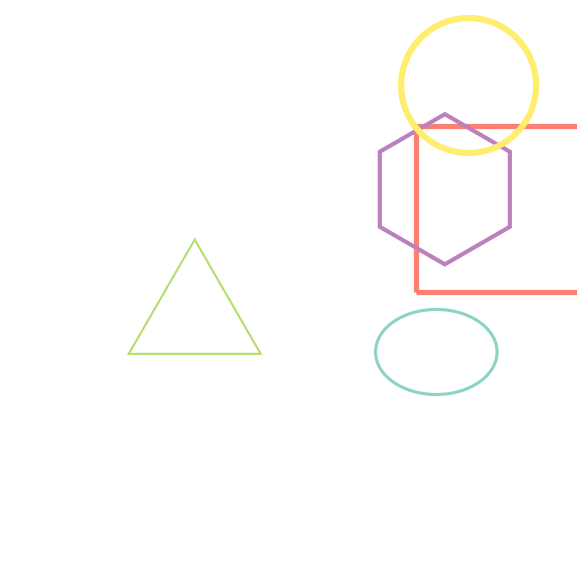[{"shape": "oval", "thickness": 1.5, "radius": 0.53, "center": [0.755, 0.39]}, {"shape": "square", "thickness": 2.5, "radius": 0.72, "center": [0.863, 0.637]}, {"shape": "triangle", "thickness": 1, "radius": 0.66, "center": [0.337, 0.452]}, {"shape": "hexagon", "thickness": 2, "radius": 0.65, "center": [0.77, 0.671]}, {"shape": "circle", "thickness": 3, "radius": 0.58, "center": [0.811, 0.851]}]